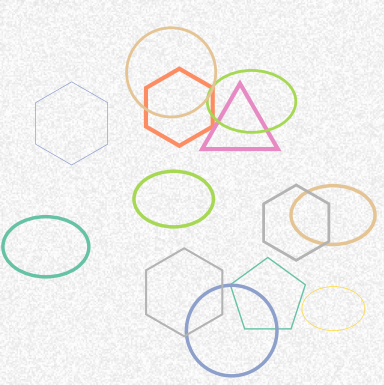[{"shape": "oval", "thickness": 2.5, "radius": 0.56, "center": [0.119, 0.359]}, {"shape": "pentagon", "thickness": 1, "radius": 0.51, "center": [0.696, 0.229]}, {"shape": "hexagon", "thickness": 3, "radius": 0.5, "center": [0.466, 0.721]}, {"shape": "circle", "thickness": 2.5, "radius": 0.59, "center": [0.602, 0.141]}, {"shape": "hexagon", "thickness": 0.5, "radius": 0.54, "center": [0.186, 0.679]}, {"shape": "triangle", "thickness": 3, "radius": 0.57, "center": [0.623, 0.67]}, {"shape": "oval", "thickness": 2.5, "radius": 0.52, "center": [0.451, 0.483]}, {"shape": "oval", "thickness": 2, "radius": 0.57, "center": [0.653, 0.737]}, {"shape": "oval", "thickness": 0.5, "radius": 0.41, "center": [0.866, 0.198]}, {"shape": "circle", "thickness": 2, "radius": 0.58, "center": [0.445, 0.812]}, {"shape": "oval", "thickness": 2.5, "radius": 0.55, "center": [0.865, 0.441]}, {"shape": "hexagon", "thickness": 2, "radius": 0.49, "center": [0.769, 0.422]}, {"shape": "hexagon", "thickness": 1.5, "radius": 0.57, "center": [0.478, 0.241]}]